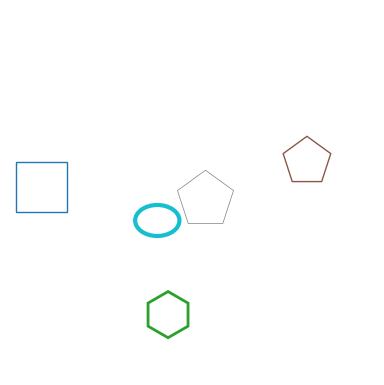[{"shape": "square", "thickness": 1, "radius": 0.33, "center": [0.107, 0.514]}, {"shape": "hexagon", "thickness": 2, "radius": 0.3, "center": [0.436, 0.183]}, {"shape": "pentagon", "thickness": 1, "radius": 0.32, "center": [0.797, 0.581]}, {"shape": "pentagon", "thickness": 0.5, "radius": 0.38, "center": [0.534, 0.481]}, {"shape": "oval", "thickness": 3, "radius": 0.29, "center": [0.409, 0.427]}]